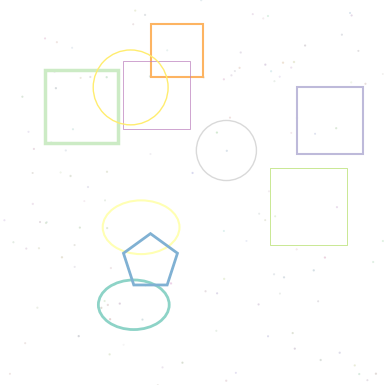[{"shape": "oval", "thickness": 2, "radius": 0.46, "center": [0.347, 0.208]}, {"shape": "oval", "thickness": 1.5, "radius": 0.5, "center": [0.367, 0.41]}, {"shape": "square", "thickness": 1.5, "radius": 0.43, "center": [0.857, 0.687]}, {"shape": "pentagon", "thickness": 2, "radius": 0.37, "center": [0.391, 0.319]}, {"shape": "square", "thickness": 1.5, "radius": 0.34, "center": [0.46, 0.869]}, {"shape": "square", "thickness": 0.5, "radius": 0.5, "center": [0.802, 0.464]}, {"shape": "circle", "thickness": 1, "radius": 0.39, "center": [0.588, 0.609]}, {"shape": "square", "thickness": 0.5, "radius": 0.44, "center": [0.405, 0.753]}, {"shape": "square", "thickness": 2.5, "radius": 0.48, "center": [0.212, 0.724]}, {"shape": "circle", "thickness": 1, "radius": 0.49, "center": [0.339, 0.773]}]